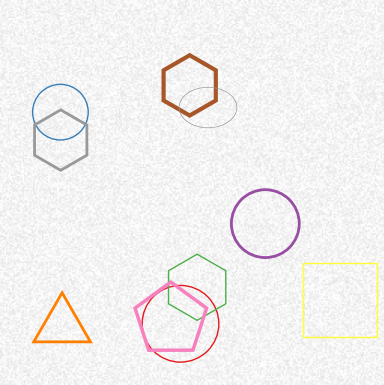[{"shape": "circle", "thickness": 1, "radius": 0.5, "center": [0.469, 0.159]}, {"shape": "circle", "thickness": 1, "radius": 0.36, "center": [0.157, 0.709]}, {"shape": "hexagon", "thickness": 1, "radius": 0.43, "center": [0.512, 0.254]}, {"shape": "circle", "thickness": 2, "radius": 0.44, "center": [0.689, 0.419]}, {"shape": "triangle", "thickness": 2, "radius": 0.43, "center": [0.161, 0.155]}, {"shape": "square", "thickness": 1, "radius": 0.48, "center": [0.883, 0.221]}, {"shape": "hexagon", "thickness": 3, "radius": 0.39, "center": [0.493, 0.778]}, {"shape": "pentagon", "thickness": 2.5, "radius": 0.49, "center": [0.444, 0.17]}, {"shape": "hexagon", "thickness": 2, "radius": 0.39, "center": [0.158, 0.636]}, {"shape": "oval", "thickness": 0.5, "radius": 0.38, "center": [0.54, 0.721]}]